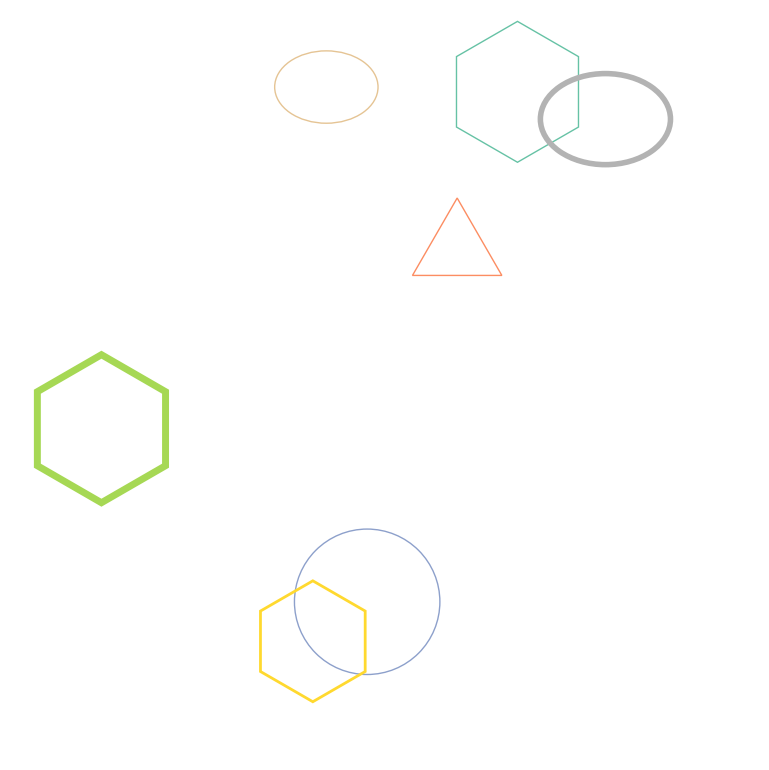[{"shape": "hexagon", "thickness": 0.5, "radius": 0.46, "center": [0.672, 0.881]}, {"shape": "triangle", "thickness": 0.5, "radius": 0.34, "center": [0.594, 0.676]}, {"shape": "circle", "thickness": 0.5, "radius": 0.47, "center": [0.477, 0.218]}, {"shape": "hexagon", "thickness": 2.5, "radius": 0.48, "center": [0.132, 0.443]}, {"shape": "hexagon", "thickness": 1, "radius": 0.39, "center": [0.406, 0.167]}, {"shape": "oval", "thickness": 0.5, "radius": 0.34, "center": [0.424, 0.887]}, {"shape": "oval", "thickness": 2, "radius": 0.42, "center": [0.786, 0.845]}]